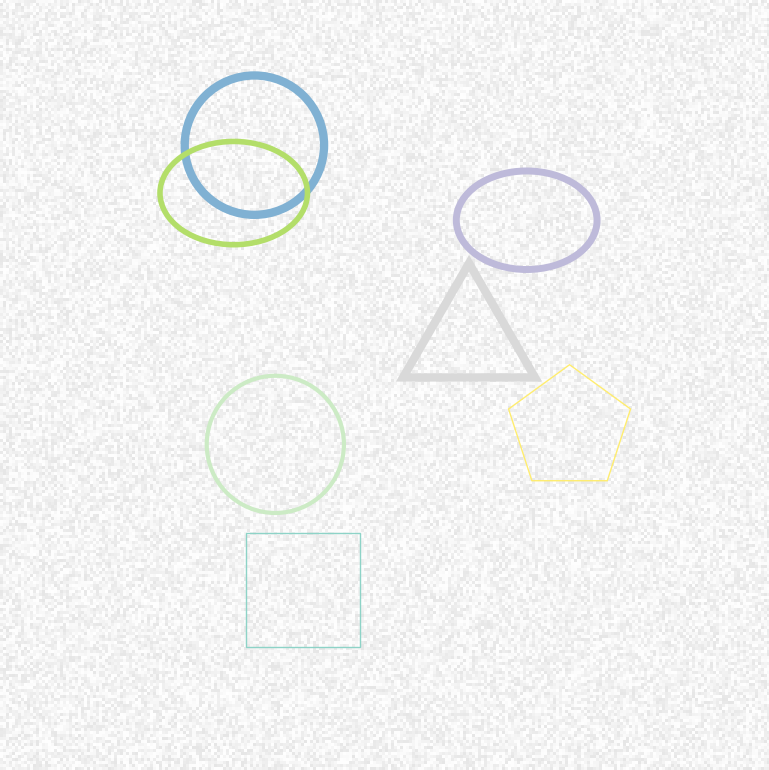[{"shape": "square", "thickness": 0.5, "radius": 0.37, "center": [0.394, 0.233]}, {"shape": "oval", "thickness": 2.5, "radius": 0.46, "center": [0.684, 0.714]}, {"shape": "circle", "thickness": 3, "radius": 0.45, "center": [0.33, 0.811]}, {"shape": "oval", "thickness": 2, "radius": 0.48, "center": [0.304, 0.749]}, {"shape": "triangle", "thickness": 3, "radius": 0.49, "center": [0.609, 0.559]}, {"shape": "circle", "thickness": 1.5, "radius": 0.45, "center": [0.358, 0.423]}, {"shape": "pentagon", "thickness": 0.5, "radius": 0.42, "center": [0.74, 0.443]}]